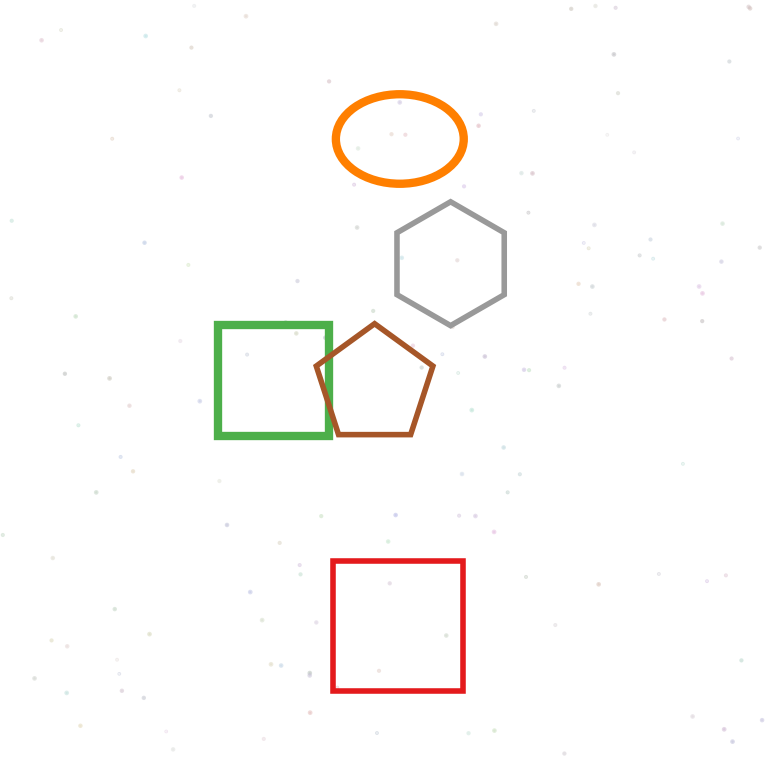[{"shape": "square", "thickness": 2, "radius": 0.42, "center": [0.516, 0.188]}, {"shape": "square", "thickness": 3, "radius": 0.36, "center": [0.355, 0.506]}, {"shape": "oval", "thickness": 3, "radius": 0.42, "center": [0.519, 0.819]}, {"shape": "pentagon", "thickness": 2, "radius": 0.4, "center": [0.486, 0.5]}, {"shape": "hexagon", "thickness": 2, "radius": 0.4, "center": [0.585, 0.658]}]